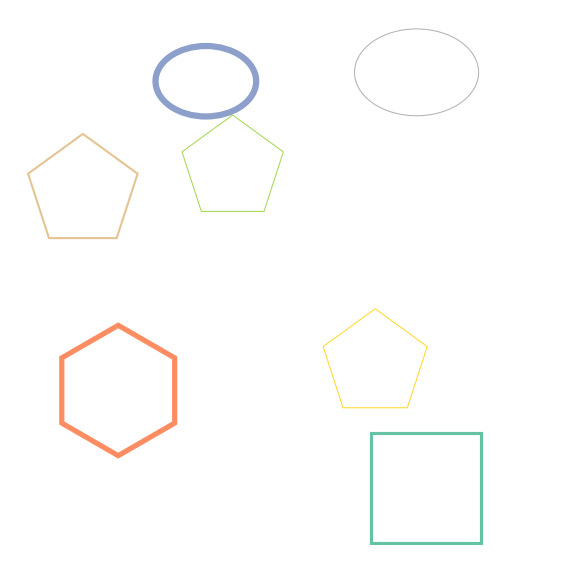[{"shape": "square", "thickness": 1.5, "radius": 0.48, "center": [0.737, 0.155]}, {"shape": "hexagon", "thickness": 2.5, "radius": 0.56, "center": [0.205, 0.323]}, {"shape": "oval", "thickness": 3, "radius": 0.44, "center": [0.356, 0.858]}, {"shape": "pentagon", "thickness": 0.5, "radius": 0.46, "center": [0.403, 0.708]}, {"shape": "pentagon", "thickness": 0.5, "radius": 0.47, "center": [0.65, 0.37]}, {"shape": "pentagon", "thickness": 1, "radius": 0.5, "center": [0.143, 0.668]}, {"shape": "oval", "thickness": 0.5, "radius": 0.54, "center": [0.721, 0.874]}]